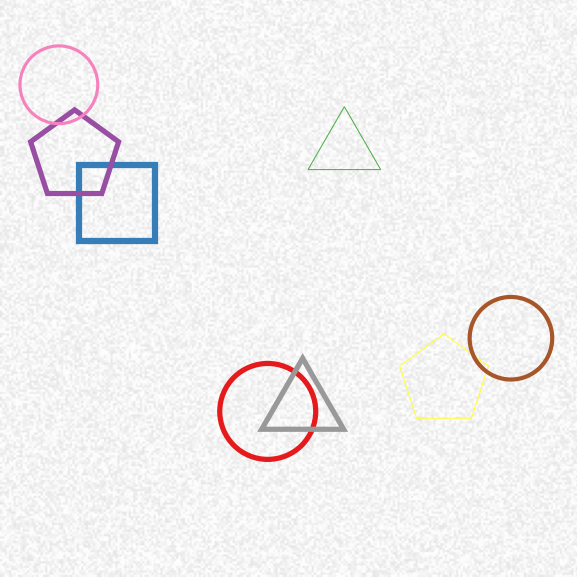[{"shape": "circle", "thickness": 2.5, "radius": 0.42, "center": [0.464, 0.287]}, {"shape": "square", "thickness": 3, "radius": 0.33, "center": [0.202, 0.648]}, {"shape": "triangle", "thickness": 0.5, "radius": 0.36, "center": [0.596, 0.742]}, {"shape": "pentagon", "thickness": 2.5, "radius": 0.4, "center": [0.129, 0.729]}, {"shape": "pentagon", "thickness": 0.5, "radius": 0.4, "center": [0.769, 0.34]}, {"shape": "circle", "thickness": 2, "radius": 0.36, "center": [0.885, 0.413]}, {"shape": "circle", "thickness": 1.5, "radius": 0.34, "center": [0.102, 0.852]}, {"shape": "triangle", "thickness": 2.5, "radius": 0.41, "center": [0.524, 0.297]}]